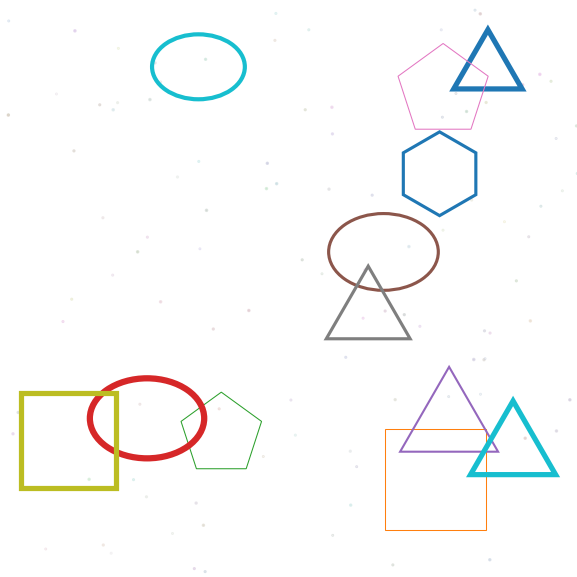[{"shape": "hexagon", "thickness": 1.5, "radius": 0.36, "center": [0.761, 0.698]}, {"shape": "triangle", "thickness": 2.5, "radius": 0.34, "center": [0.845, 0.879]}, {"shape": "square", "thickness": 0.5, "radius": 0.44, "center": [0.754, 0.169]}, {"shape": "pentagon", "thickness": 0.5, "radius": 0.37, "center": [0.383, 0.247]}, {"shape": "oval", "thickness": 3, "radius": 0.49, "center": [0.255, 0.275]}, {"shape": "triangle", "thickness": 1, "radius": 0.49, "center": [0.778, 0.266]}, {"shape": "oval", "thickness": 1.5, "radius": 0.47, "center": [0.664, 0.563]}, {"shape": "pentagon", "thickness": 0.5, "radius": 0.41, "center": [0.767, 0.842]}, {"shape": "triangle", "thickness": 1.5, "radius": 0.42, "center": [0.638, 0.454]}, {"shape": "square", "thickness": 2.5, "radius": 0.41, "center": [0.119, 0.236]}, {"shape": "triangle", "thickness": 2.5, "radius": 0.43, "center": [0.888, 0.22]}, {"shape": "oval", "thickness": 2, "radius": 0.4, "center": [0.344, 0.883]}]